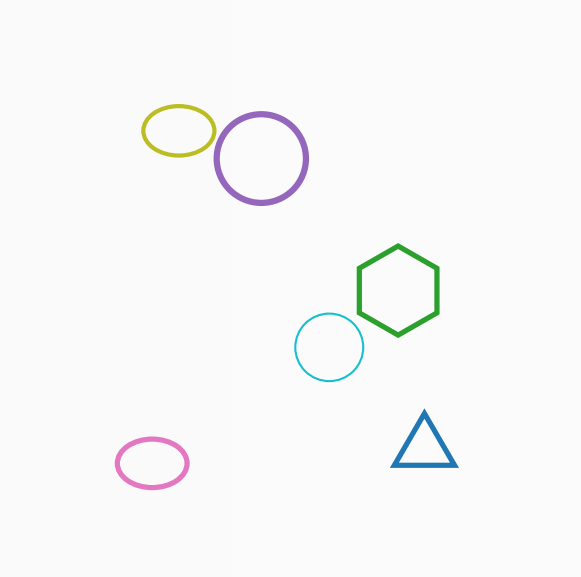[{"shape": "triangle", "thickness": 2.5, "radius": 0.3, "center": [0.73, 0.223]}, {"shape": "hexagon", "thickness": 2.5, "radius": 0.39, "center": [0.685, 0.496]}, {"shape": "circle", "thickness": 3, "radius": 0.38, "center": [0.45, 0.725]}, {"shape": "oval", "thickness": 2.5, "radius": 0.3, "center": [0.262, 0.197]}, {"shape": "oval", "thickness": 2, "radius": 0.31, "center": [0.308, 0.773]}, {"shape": "circle", "thickness": 1, "radius": 0.29, "center": [0.566, 0.398]}]